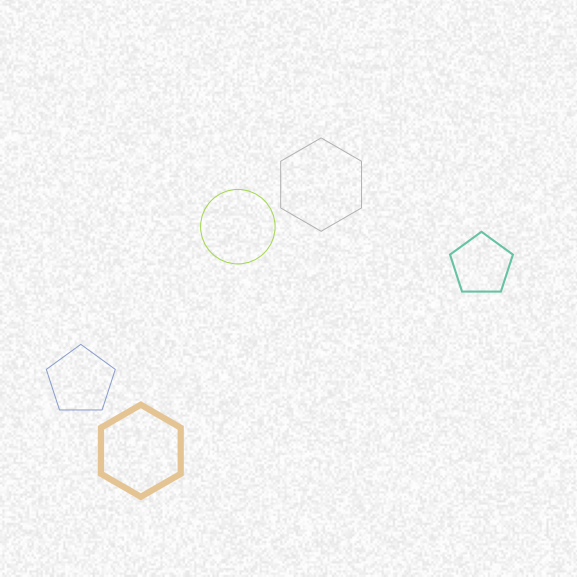[{"shape": "pentagon", "thickness": 1, "radius": 0.29, "center": [0.834, 0.541]}, {"shape": "pentagon", "thickness": 0.5, "radius": 0.31, "center": [0.14, 0.34]}, {"shape": "circle", "thickness": 0.5, "radius": 0.32, "center": [0.412, 0.607]}, {"shape": "hexagon", "thickness": 3, "radius": 0.4, "center": [0.244, 0.219]}, {"shape": "hexagon", "thickness": 0.5, "radius": 0.4, "center": [0.556, 0.68]}]